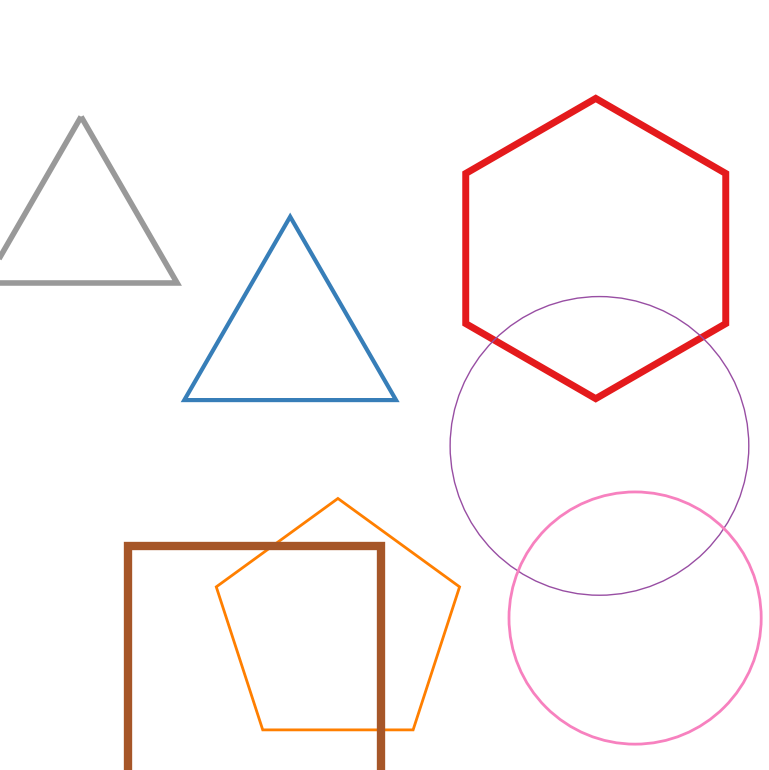[{"shape": "hexagon", "thickness": 2.5, "radius": 0.97, "center": [0.774, 0.677]}, {"shape": "triangle", "thickness": 1.5, "radius": 0.79, "center": [0.377, 0.56]}, {"shape": "circle", "thickness": 0.5, "radius": 0.97, "center": [0.779, 0.421]}, {"shape": "pentagon", "thickness": 1, "radius": 0.83, "center": [0.439, 0.187]}, {"shape": "square", "thickness": 3, "radius": 0.82, "center": [0.33, 0.126]}, {"shape": "circle", "thickness": 1, "radius": 0.82, "center": [0.825, 0.197]}, {"shape": "triangle", "thickness": 2, "radius": 0.72, "center": [0.105, 0.704]}]